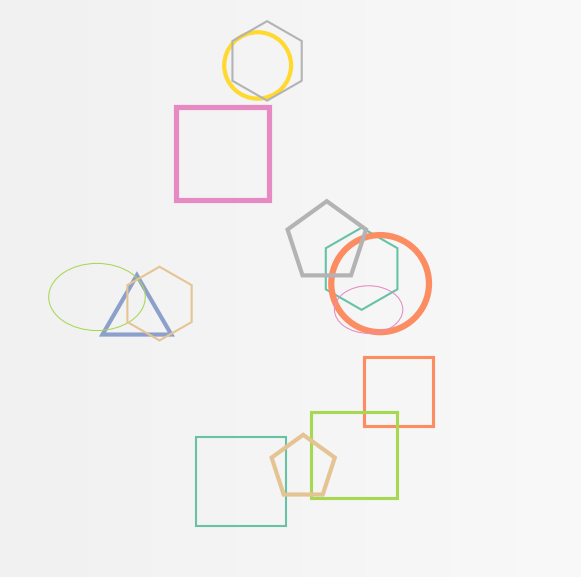[{"shape": "square", "thickness": 1, "radius": 0.39, "center": [0.415, 0.165]}, {"shape": "hexagon", "thickness": 1, "radius": 0.36, "center": [0.622, 0.534]}, {"shape": "circle", "thickness": 3, "radius": 0.42, "center": [0.654, 0.508]}, {"shape": "square", "thickness": 1.5, "radius": 0.3, "center": [0.686, 0.322]}, {"shape": "triangle", "thickness": 2, "radius": 0.34, "center": [0.236, 0.454]}, {"shape": "oval", "thickness": 0.5, "radius": 0.29, "center": [0.634, 0.463]}, {"shape": "square", "thickness": 2.5, "radius": 0.4, "center": [0.383, 0.734]}, {"shape": "oval", "thickness": 0.5, "radius": 0.42, "center": [0.167, 0.485]}, {"shape": "square", "thickness": 1.5, "radius": 0.37, "center": [0.609, 0.211]}, {"shape": "circle", "thickness": 2, "radius": 0.29, "center": [0.443, 0.886]}, {"shape": "pentagon", "thickness": 2, "radius": 0.29, "center": [0.522, 0.189]}, {"shape": "hexagon", "thickness": 1, "radius": 0.32, "center": [0.274, 0.473]}, {"shape": "hexagon", "thickness": 1, "radius": 0.34, "center": [0.46, 0.894]}, {"shape": "pentagon", "thickness": 2, "radius": 0.35, "center": [0.562, 0.58]}]